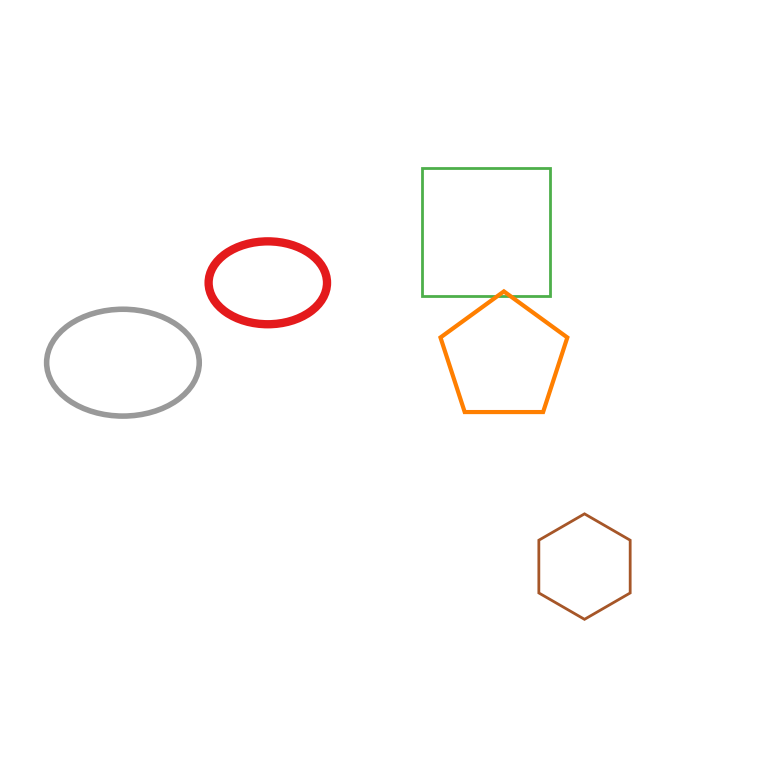[{"shape": "oval", "thickness": 3, "radius": 0.38, "center": [0.348, 0.633]}, {"shape": "square", "thickness": 1, "radius": 0.42, "center": [0.631, 0.699]}, {"shape": "pentagon", "thickness": 1.5, "radius": 0.43, "center": [0.654, 0.535]}, {"shape": "hexagon", "thickness": 1, "radius": 0.34, "center": [0.759, 0.264]}, {"shape": "oval", "thickness": 2, "radius": 0.5, "center": [0.16, 0.529]}]